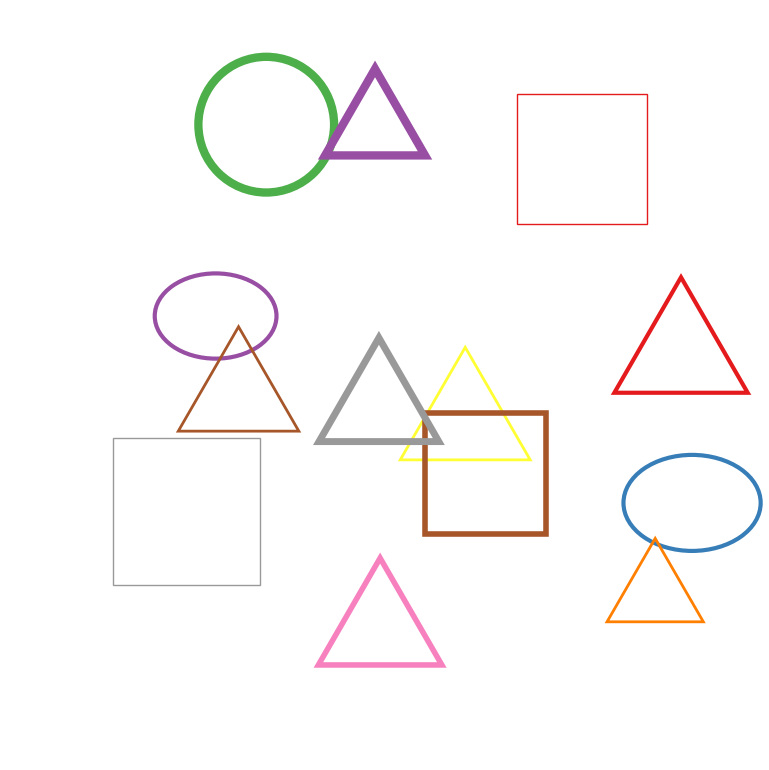[{"shape": "triangle", "thickness": 1.5, "radius": 0.5, "center": [0.884, 0.54]}, {"shape": "square", "thickness": 0.5, "radius": 0.42, "center": [0.756, 0.793]}, {"shape": "oval", "thickness": 1.5, "radius": 0.45, "center": [0.899, 0.347]}, {"shape": "circle", "thickness": 3, "radius": 0.44, "center": [0.346, 0.838]}, {"shape": "oval", "thickness": 1.5, "radius": 0.4, "center": [0.28, 0.59]}, {"shape": "triangle", "thickness": 3, "radius": 0.37, "center": [0.487, 0.836]}, {"shape": "triangle", "thickness": 1, "radius": 0.36, "center": [0.851, 0.229]}, {"shape": "triangle", "thickness": 1, "radius": 0.49, "center": [0.604, 0.451]}, {"shape": "square", "thickness": 2, "radius": 0.39, "center": [0.631, 0.385]}, {"shape": "triangle", "thickness": 1, "radius": 0.45, "center": [0.31, 0.485]}, {"shape": "triangle", "thickness": 2, "radius": 0.46, "center": [0.494, 0.183]}, {"shape": "square", "thickness": 0.5, "radius": 0.48, "center": [0.242, 0.336]}, {"shape": "triangle", "thickness": 2.5, "radius": 0.45, "center": [0.492, 0.471]}]